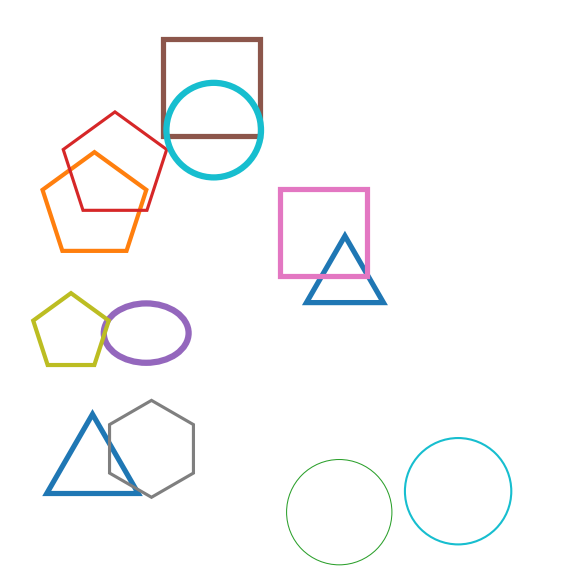[{"shape": "triangle", "thickness": 2.5, "radius": 0.38, "center": [0.597, 0.514]}, {"shape": "triangle", "thickness": 2.5, "radius": 0.46, "center": [0.16, 0.19]}, {"shape": "pentagon", "thickness": 2, "radius": 0.47, "center": [0.164, 0.641]}, {"shape": "circle", "thickness": 0.5, "radius": 0.46, "center": [0.587, 0.112]}, {"shape": "pentagon", "thickness": 1.5, "radius": 0.47, "center": [0.199, 0.711]}, {"shape": "oval", "thickness": 3, "radius": 0.37, "center": [0.253, 0.422]}, {"shape": "square", "thickness": 2.5, "radius": 0.42, "center": [0.366, 0.847]}, {"shape": "square", "thickness": 2.5, "radius": 0.38, "center": [0.56, 0.597]}, {"shape": "hexagon", "thickness": 1.5, "radius": 0.42, "center": [0.262, 0.222]}, {"shape": "pentagon", "thickness": 2, "radius": 0.34, "center": [0.123, 0.423]}, {"shape": "circle", "thickness": 3, "radius": 0.41, "center": [0.37, 0.774]}, {"shape": "circle", "thickness": 1, "radius": 0.46, "center": [0.793, 0.149]}]